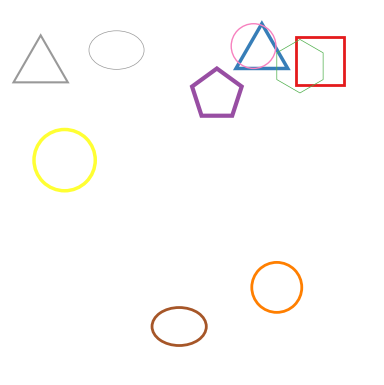[{"shape": "square", "thickness": 2, "radius": 0.31, "center": [0.832, 0.841]}, {"shape": "triangle", "thickness": 2.5, "radius": 0.39, "center": [0.68, 0.861]}, {"shape": "hexagon", "thickness": 0.5, "radius": 0.35, "center": [0.779, 0.828]}, {"shape": "pentagon", "thickness": 3, "radius": 0.34, "center": [0.563, 0.754]}, {"shape": "circle", "thickness": 2, "radius": 0.32, "center": [0.719, 0.254]}, {"shape": "circle", "thickness": 2.5, "radius": 0.4, "center": [0.168, 0.584]}, {"shape": "oval", "thickness": 2, "radius": 0.35, "center": [0.465, 0.152]}, {"shape": "circle", "thickness": 1, "radius": 0.29, "center": [0.659, 0.88]}, {"shape": "triangle", "thickness": 1.5, "radius": 0.41, "center": [0.106, 0.827]}, {"shape": "oval", "thickness": 0.5, "radius": 0.36, "center": [0.303, 0.87]}]